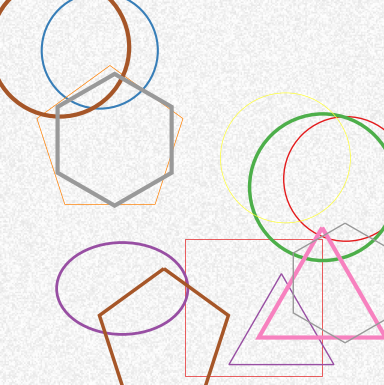[{"shape": "square", "thickness": 0.5, "radius": 0.89, "center": [0.658, 0.202]}, {"shape": "circle", "thickness": 1, "radius": 0.81, "center": [0.899, 0.535]}, {"shape": "circle", "thickness": 1.5, "radius": 0.75, "center": [0.259, 0.869]}, {"shape": "circle", "thickness": 2.5, "radius": 0.95, "center": [0.839, 0.514]}, {"shape": "triangle", "thickness": 1, "radius": 0.79, "center": [0.731, 0.132]}, {"shape": "oval", "thickness": 2, "radius": 0.85, "center": [0.318, 0.251]}, {"shape": "pentagon", "thickness": 0.5, "radius": 1.0, "center": [0.286, 0.63]}, {"shape": "circle", "thickness": 0.5, "radius": 0.84, "center": [0.741, 0.59]}, {"shape": "circle", "thickness": 3, "radius": 0.9, "center": [0.155, 0.878]}, {"shape": "pentagon", "thickness": 2.5, "radius": 0.88, "center": [0.426, 0.126]}, {"shape": "triangle", "thickness": 3, "radius": 0.95, "center": [0.837, 0.218]}, {"shape": "hexagon", "thickness": 3, "radius": 0.86, "center": [0.298, 0.637]}, {"shape": "hexagon", "thickness": 1, "radius": 0.78, "center": [0.896, 0.265]}]